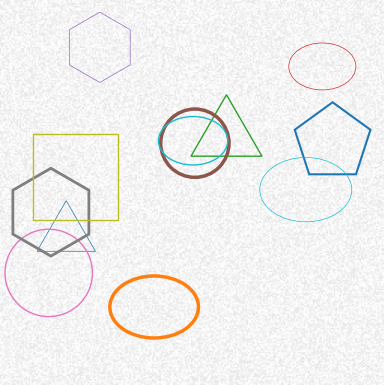[{"shape": "triangle", "thickness": 0.5, "radius": 0.44, "center": [0.172, 0.391]}, {"shape": "pentagon", "thickness": 1.5, "radius": 0.52, "center": [0.864, 0.631]}, {"shape": "oval", "thickness": 2.5, "radius": 0.58, "center": [0.4, 0.203]}, {"shape": "triangle", "thickness": 1, "radius": 0.53, "center": [0.588, 0.647]}, {"shape": "oval", "thickness": 0.5, "radius": 0.44, "center": [0.837, 0.827]}, {"shape": "hexagon", "thickness": 0.5, "radius": 0.46, "center": [0.259, 0.877]}, {"shape": "circle", "thickness": 2.5, "radius": 0.44, "center": [0.506, 0.628]}, {"shape": "circle", "thickness": 1, "radius": 0.57, "center": [0.127, 0.291]}, {"shape": "hexagon", "thickness": 2, "radius": 0.57, "center": [0.132, 0.449]}, {"shape": "square", "thickness": 1, "radius": 0.55, "center": [0.195, 0.54]}, {"shape": "oval", "thickness": 0.5, "radius": 0.6, "center": [0.794, 0.507]}, {"shape": "oval", "thickness": 1, "radius": 0.45, "center": [0.502, 0.634]}]